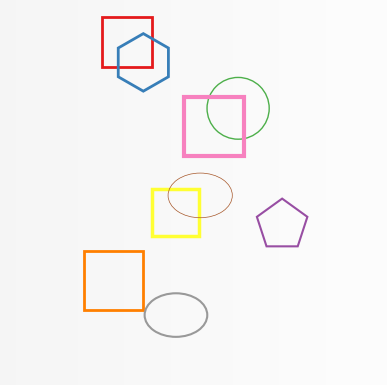[{"shape": "square", "thickness": 2, "radius": 0.32, "center": [0.328, 0.89]}, {"shape": "hexagon", "thickness": 2, "radius": 0.37, "center": [0.37, 0.838]}, {"shape": "circle", "thickness": 1, "radius": 0.4, "center": [0.614, 0.719]}, {"shape": "pentagon", "thickness": 1.5, "radius": 0.34, "center": [0.728, 0.416]}, {"shape": "square", "thickness": 2, "radius": 0.39, "center": [0.293, 0.271]}, {"shape": "square", "thickness": 2.5, "radius": 0.3, "center": [0.452, 0.449]}, {"shape": "oval", "thickness": 0.5, "radius": 0.41, "center": [0.517, 0.492]}, {"shape": "square", "thickness": 3, "radius": 0.38, "center": [0.552, 0.672]}, {"shape": "oval", "thickness": 1.5, "radius": 0.4, "center": [0.454, 0.182]}]